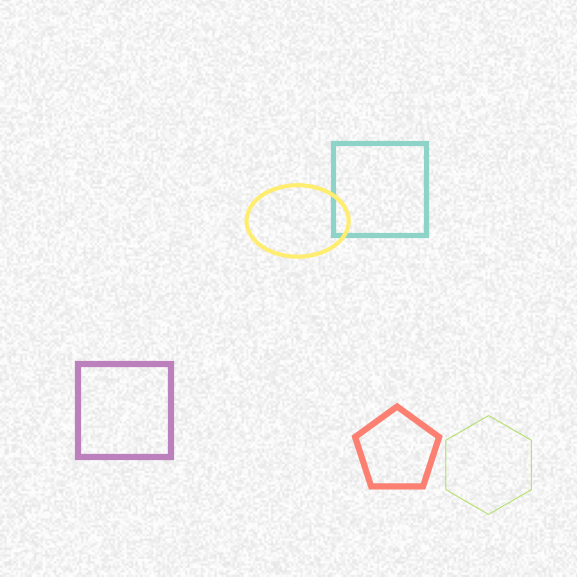[{"shape": "square", "thickness": 2.5, "radius": 0.4, "center": [0.657, 0.672]}, {"shape": "pentagon", "thickness": 3, "radius": 0.38, "center": [0.688, 0.219]}, {"shape": "hexagon", "thickness": 0.5, "radius": 0.43, "center": [0.846, 0.194]}, {"shape": "square", "thickness": 3, "radius": 0.4, "center": [0.215, 0.288]}, {"shape": "oval", "thickness": 2, "radius": 0.44, "center": [0.515, 0.617]}]